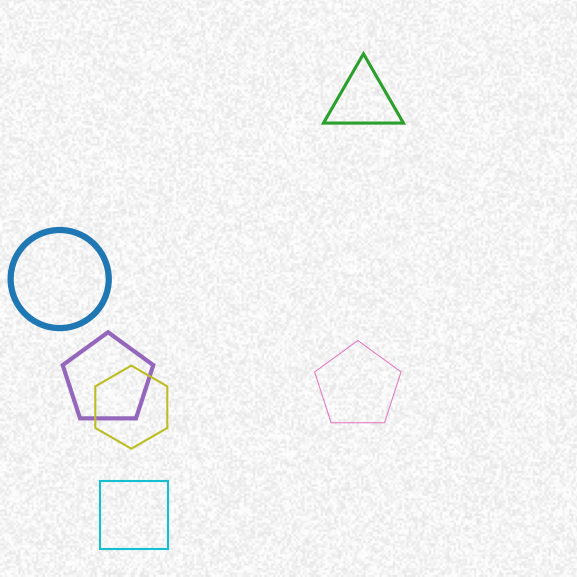[{"shape": "circle", "thickness": 3, "radius": 0.42, "center": [0.103, 0.516]}, {"shape": "triangle", "thickness": 1.5, "radius": 0.4, "center": [0.629, 0.826]}, {"shape": "pentagon", "thickness": 2, "radius": 0.41, "center": [0.187, 0.341]}, {"shape": "pentagon", "thickness": 0.5, "radius": 0.39, "center": [0.62, 0.331]}, {"shape": "hexagon", "thickness": 1, "radius": 0.36, "center": [0.227, 0.294]}, {"shape": "square", "thickness": 1, "radius": 0.3, "center": [0.232, 0.107]}]